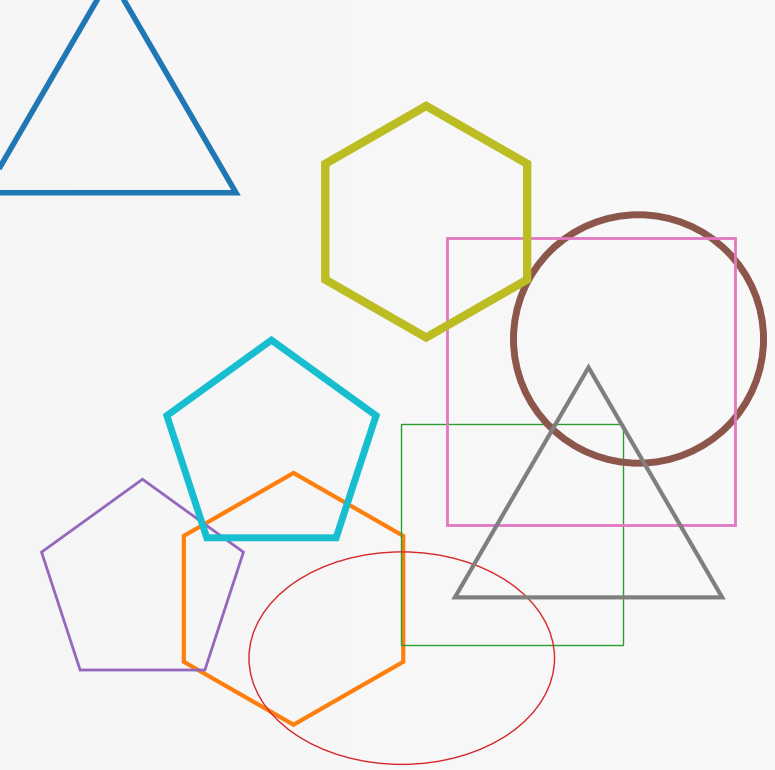[{"shape": "triangle", "thickness": 2, "radius": 0.93, "center": [0.143, 0.843]}, {"shape": "hexagon", "thickness": 1.5, "radius": 0.82, "center": [0.379, 0.222]}, {"shape": "square", "thickness": 0.5, "radius": 0.72, "center": [0.661, 0.306]}, {"shape": "oval", "thickness": 0.5, "radius": 0.99, "center": [0.518, 0.145]}, {"shape": "pentagon", "thickness": 1, "radius": 0.68, "center": [0.184, 0.241]}, {"shape": "circle", "thickness": 2.5, "radius": 0.81, "center": [0.824, 0.56]}, {"shape": "square", "thickness": 1, "radius": 0.93, "center": [0.762, 0.505]}, {"shape": "triangle", "thickness": 1.5, "radius": 1.0, "center": [0.759, 0.324]}, {"shape": "hexagon", "thickness": 3, "radius": 0.75, "center": [0.55, 0.712]}, {"shape": "pentagon", "thickness": 2.5, "radius": 0.71, "center": [0.35, 0.416]}]